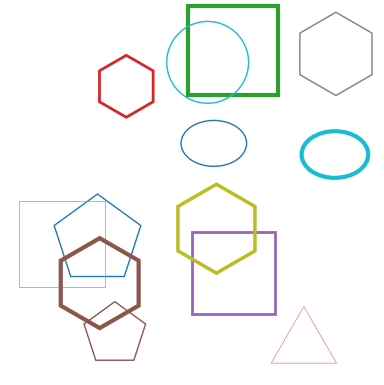[{"shape": "oval", "thickness": 1, "radius": 0.43, "center": [0.555, 0.628]}, {"shape": "pentagon", "thickness": 1, "radius": 0.59, "center": [0.253, 0.378]}, {"shape": "square", "thickness": 0.5, "radius": 0.56, "center": [0.161, 0.366]}, {"shape": "square", "thickness": 3, "radius": 0.58, "center": [0.605, 0.869]}, {"shape": "hexagon", "thickness": 2, "radius": 0.4, "center": [0.328, 0.776]}, {"shape": "square", "thickness": 2, "radius": 0.54, "center": [0.606, 0.291]}, {"shape": "pentagon", "thickness": 1, "radius": 0.42, "center": [0.298, 0.132]}, {"shape": "hexagon", "thickness": 3, "radius": 0.58, "center": [0.259, 0.265]}, {"shape": "triangle", "thickness": 0.5, "radius": 0.49, "center": [0.789, 0.106]}, {"shape": "hexagon", "thickness": 1, "radius": 0.54, "center": [0.873, 0.86]}, {"shape": "hexagon", "thickness": 2.5, "radius": 0.58, "center": [0.562, 0.406]}, {"shape": "circle", "thickness": 1, "radius": 0.53, "center": [0.539, 0.838]}, {"shape": "oval", "thickness": 3, "radius": 0.43, "center": [0.87, 0.599]}]